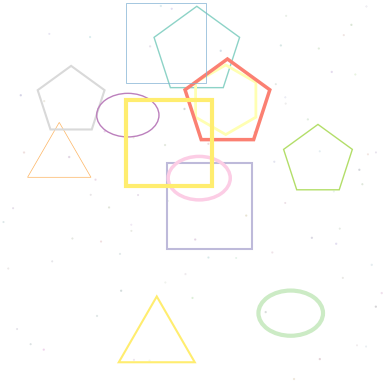[{"shape": "pentagon", "thickness": 1, "radius": 0.58, "center": [0.511, 0.867]}, {"shape": "hexagon", "thickness": 2, "radius": 0.45, "center": [0.586, 0.741]}, {"shape": "square", "thickness": 1.5, "radius": 0.56, "center": [0.544, 0.464]}, {"shape": "pentagon", "thickness": 2.5, "radius": 0.58, "center": [0.591, 0.731]}, {"shape": "square", "thickness": 0.5, "radius": 0.52, "center": [0.431, 0.889]}, {"shape": "triangle", "thickness": 0.5, "radius": 0.48, "center": [0.154, 0.587]}, {"shape": "pentagon", "thickness": 1, "radius": 0.47, "center": [0.826, 0.583]}, {"shape": "oval", "thickness": 2.5, "radius": 0.4, "center": [0.517, 0.537]}, {"shape": "pentagon", "thickness": 1.5, "radius": 0.46, "center": [0.185, 0.738]}, {"shape": "oval", "thickness": 1, "radius": 0.4, "center": [0.332, 0.701]}, {"shape": "oval", "thickness": 3, "radius": 0.42, "center": [0.755, 0.187]}, {"shape": "square", "thickness": 3, "radius": 0.56, "center": [0.438, 0.629]}, {"shape": "triangle", "thickness": 1.5, "radius": 0.57, "center": [0.407, 0.116]}]